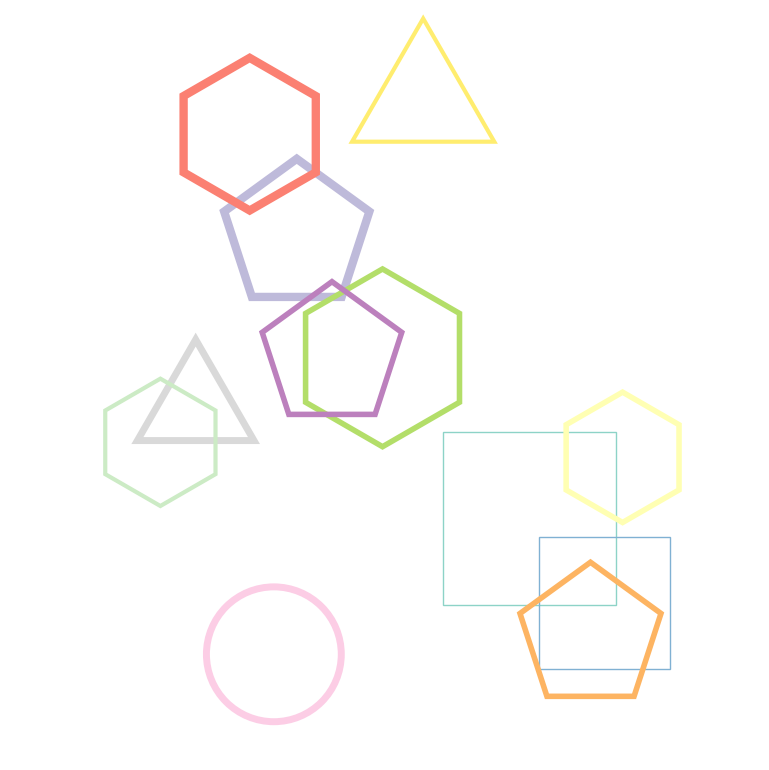[{"shape": "square", "thickness": 0.5, "radius": 0.56, "center": [0.688, 0.327]}, {"shape": "hexagon", "thickness": 2, "radius": 0.42, "center": [0.809, 0.406]}, {"shape": "pentagon", "thickness": 3, "radius": 0.5, "center": [0.385, 0.695]}, {"shape": "hexagon", "thickness": 3, "radius": 0.5, "center": [0.324, 0.826]}, {"shape": "square", "thickness": 0.5, "radius": 0.43, "center": [0.785, 0.217]}, {"shape": "pentagon", "thickness": 2, "radius": 0.48, "center": [0.767, 0.174]}, {"shape": "hexagon", "thickness": 2, "radius": 0.58, "center": [0.497, 0.535]}, {"shape": "circle", "thickness": 2.5, "radius": 0.44, "center": [0.356, 0.15]}, {"shape": "triangle", "thickness": 2.5, "radius": 0.44, "center": [0.254, 0.472]}, {"shape": "pentagon", "thickness": 2, "radius": 0.48, "center": [0.431, 0.539]}, {"shape": "hexagon", "thickness": 1.5, "radius": 0.41, "center": [0.208, 0.426]}, {"shape": "triangle", "thickness": 1.5, "radius": 0.53, "center": [0.55, 0.869]}]